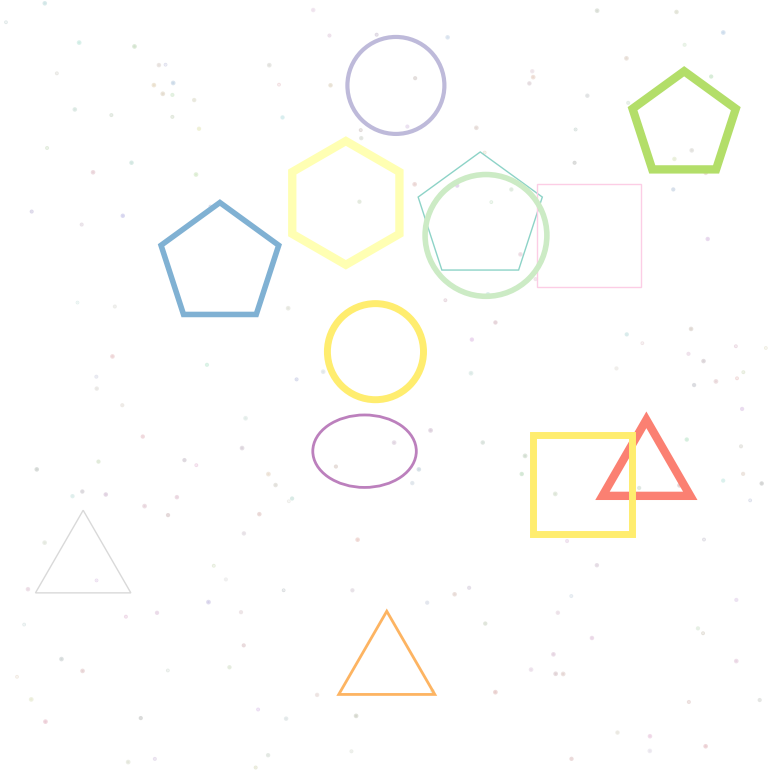[{"shape": "pentagon", "thickness": 0.5, "radius": 0.42, "center": [0.624, 0.718]}, {"shape": "hexagon", "thickness": 3, "radius": 0.4, "center": [0.449, 0.736]}, {"shape": "circle", "thickness": 1.5, "radius": 0.31, "center": [0.514, 0.889]}, {"shape": "triangle", "thickness": 3, "radius": 0.33, "center": [0.839, 0.389]}, {"shape": "pentagon", "thickness": 2, "radius": 0.4, "center": [0.286, 0.657]}, {"shape": "triangle", "thickness": 1, "radius": 0.36, "center": [0.502, 0.134]}, {"shape": "pentagon", "thickness": 3, "radius": 0.35, "center": [0.889, 0.837]}, {"shape": "square", "thickness": 0.5, "radius": 0.34, "center": [0.765, 0.694]}, {"shape": "triangle", "thickness": 0.5, "radius": 0.36, "center": [0.108, 0.266]}, {"shape": "oval", "thickness": 1, "radius": 0.34, "center": [0.473, 0.414]}, {"shape": "circle", "thickness": 2, "radius": 0.4, "center": [0.631, 0.694]}, {"shape": "circle", "thickness": 2.5, "radius": 0.31, "center": [0.488, 0.543]}, {"shape": "square", "thickness": 2.5, "radius": 0.32, "center": [0.757, 0.371]}]